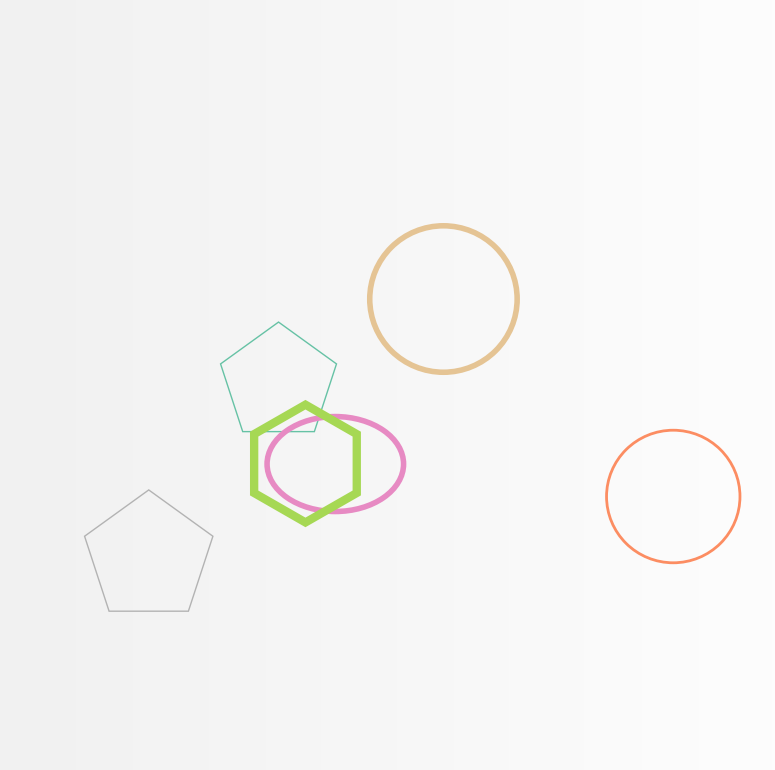[{"shape": "pentagon", "thickness": 0.5, "radius": 0.39, "center": [0.359, 0.503]}, {"shape": "circle", "thickness": 1, "radius": 0.43, "center": [0.869, 0.355]}, {"shape": "oval", "thickness": 2, "radius": 0.44, "center": [0.433, 0.397]}, {"shape": "hexagon", "thickness": 3, "radius": 0.38, "center": [0.394, 0.398]}, {"shape": "circle", "thickness": 2, "radius": 0.48, "center": [0.572, 0.612]}, {"shape": "pentagon", "thickness": 0.5, "radius": 0.44, "center": [0.192, 0.277]}]